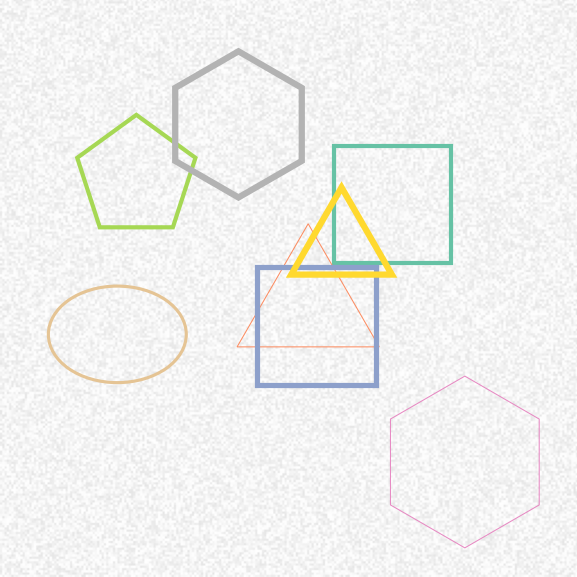[{"shape": "square", "thickness": 2, "radius": 0.51, "center": [0.68, 0.645]}, {"shape": "triangle", "thickness": 0.5, "radius": 0.71, "center": [0.534, 0.47]}, {"shape": "square", "thickness": 2.5, "radius": 0.51, "center": [0.548, 0.435]}, {"shape": "hexagon", "thickness": 0.5, "radius": 0.74, "center": [0.805, 0.199]}, {"shape": "pentagon", "thickness": 2, "radius": 0.54, "center": [0.236, 0.693]}, {"shape": "triangle", "thickness": 3, "radius": 0.5, "center": [0.591, 0.574]}, {"shape": "oval", "thickness": 1.5, "radius": 0.6, "center": [0.203, 0.42]}, {"shape": "hexagon", "thickness": 3, "radius": 0.63, "center": [0.413, 0.784]}]